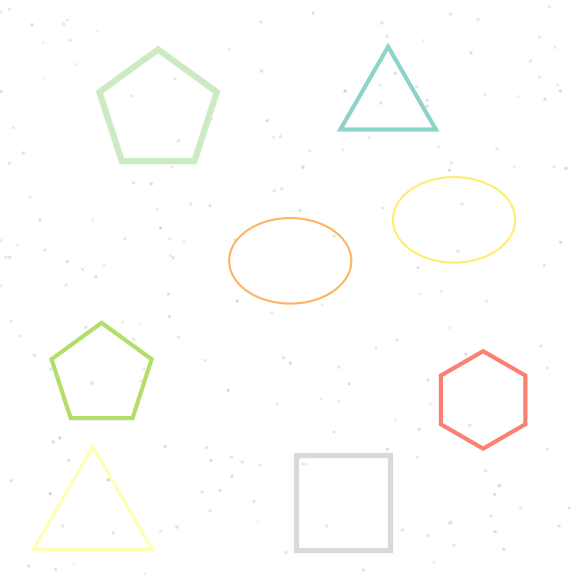[{"shape": "triangle", "thickness": 2, "radius": 0.48, "center": [0.672, 0.823]}, {"shape": "triangle", "thickness": 1.5, "radius": 0.59, "center": [0.161, 0.107]}, {"shape": "hexagon", "thickness": 2, "radius": 0.42, "center": [0.837, 0.307]}, {"shape": "oval", "thickness": 1, "radius": 0.53, "center": [0.503, 0.547]}, {"shape": "pentagon", "thickness": 2, "radius": 0.46, "center": [0.176, 0.349]}, {"shape": "square", "thickness": 2.5, "radius": 0.41, "center": [0.594, 0.13]}, {"shape": "pentagon", "thickness": 3, "radius": 0.53, "center": [0.274, 0.807]}, {"shape": "oval", "thickness": 1, "radius": 0.53, "center": [0.786, 0.619]}]